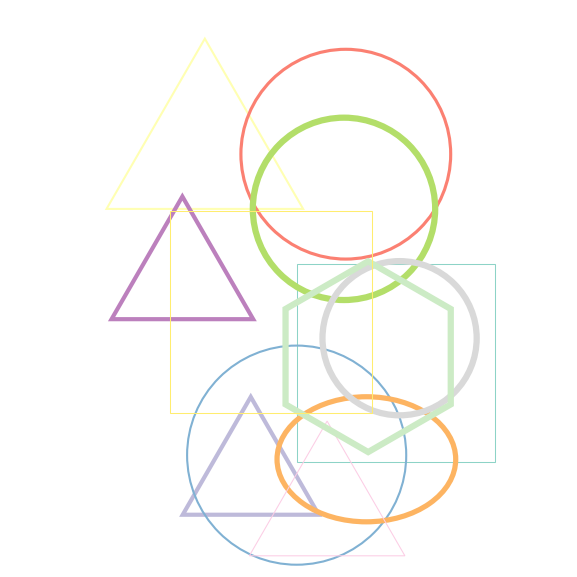[{"shape": "square", "thickness": 0.5, "radius": 0.86, "center": [0.686, 0.371]}, {"shape": "triangle", "thickness": 1, "radius": 0.98, "center": [0.355, 0.736]}, {"shape": "triangle", "thickness": 2, "radius": 0.68, "center": [0.434, 0.176]}, {"shape": "circle", "thickness": 1.5, "radius": 0.91, "center": [0.599, 0.732]}, {"shape": "circle", "thickness": 1, "radius": 0.95, "center": [0.514, 0.211]}, {"shape": "oval", "thickness": 2.5, "radius": 0.77, "center": [0.634, 0.204]}, {"shape": "circle", "thickness": 3, "radius": 0.79, "center": [0.596, 0.637]}, {"shape": "triangle", "thickness": 0.5, "radius": 0.78, "center": [0.566, 0.114]}, {"shape": "circle", "thickness": 3, "radius": 0.67, "center": [0.692, 0.413]}, {"shape": "triangle", "thickness": 2, "radius": 0.71, "center": [0.316, 0.517]}, {"shape": "hexagon", "thickness": 3, "radius": 0.83, "center": [0.637, 0.382]}, {"shape": "square", "thickness": 0.5, "radius": 0.87, "center": [0.469, 0.459]}]